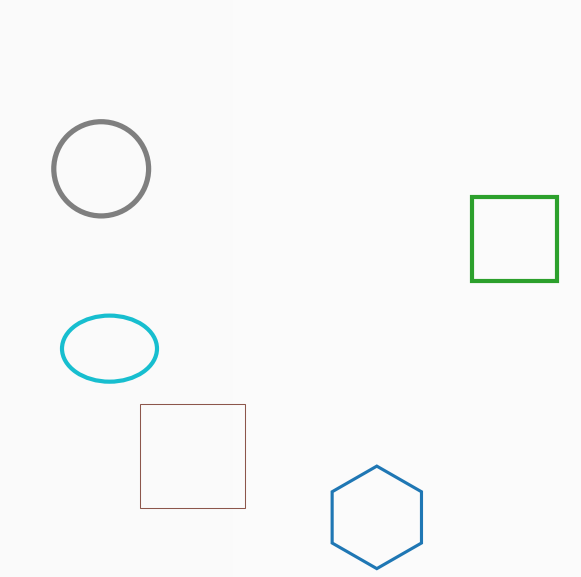[{"shape": "hexagon", "thickness": 1.5, "radius": 0.44, "center": [0.648, 0.103]}, {"shape": "square", "thickness": 2, "radius": 0.37, "center": [0.885, 0.585]}, {"shape": "square", "thickness": 0.5, "radius": 0.45, "center": [0.331, 0.209]}, {"shape": "circle", "thickness": 2.5, "radius": 0.41, "center": [0.174, 0.707]}, {"shape": "oval", "thickness": 2, "radius": 0.41, "center": [0.188, 0.395]}]